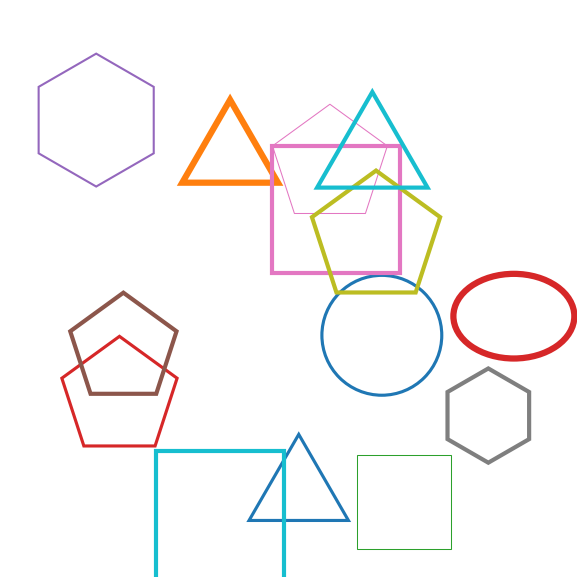[{"shape": "triangle", "thickness": 1.5, "radius": 0.5, "center": [0.517, 0.148]}, {"shape": "circle", "thickness": 1.5, "radius": 0.52, "center": [0.661, 0.419]}, {"shape": "triangle", "thickness": 3, "radius": 0.48, "center": [0.398, 0.731]}, {"shape": "square", "thickness": 0.5, "radius": 0.41, "center": [0.7, 0.129]}, {"shape": "oval", "thickness": 3, "radius": 0.52, "center": [0.89, 0.452]}, {"shape": "pentagon", "thickness": 1.5, "radius": 0.52, "center": [0.207, 0.312]}, {"shape": "hexagon", "thickness": 1, "radius": 0.58, "center": [0.167, 0.791]}, {"shape": "pentagon", "thickness": 2, "radius": 0.48, "center": [0.214, 0.396]}, {"shape": "pentagon", "thickness": 0.5, "radius": 0.52, "center": [0.571, 0.714]}, {"shape": "square", "thickness": 2, "radius": 0.55, "center": [0.582, 0.636]}, {"shape": "hexagon", "thickness": 2, "radius": 0.41, "center": [0.846, 0.28]}, {"shape": "pentagon", "thickness": 2, "radius": 0.58, "center": [0.651, 0.587]}, {"shape": "square", "thickness": 2, "radius": 0.55, "center": [0.382, 0.108]}, {"shape": "triangle", "thickness": 2, "radius": 0.55, "center": [0.645, 0.729]}]